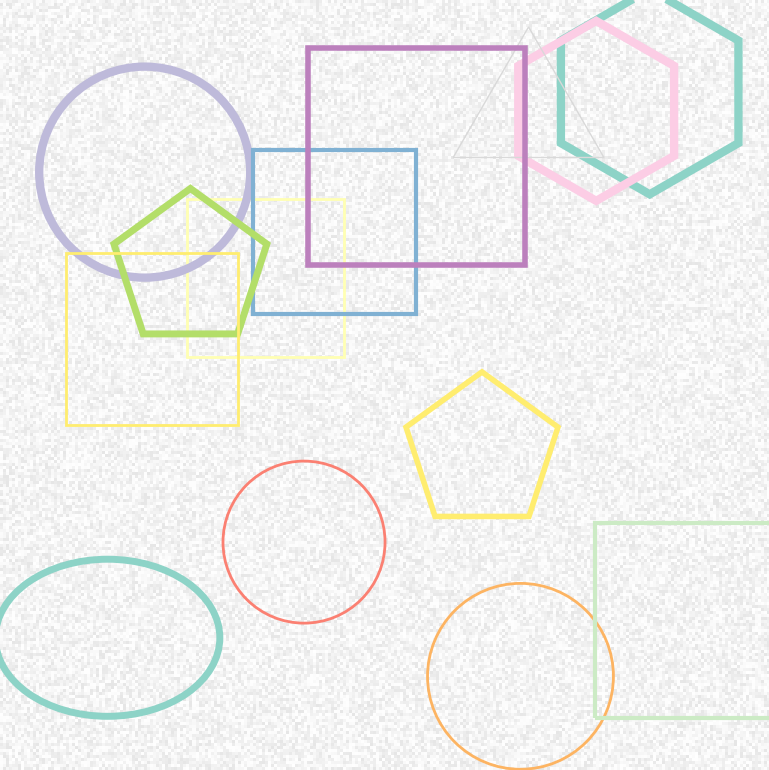[{"shape": "hexagon", "thickness": 3, "radius": 0.67, "center": [0.844, 0.881]}, {"shape": "oval", "thickness": 2.5, "radius": 0.73, "center": [0.14, 0.172]}, {"shape": "square", "thickness": 1, "radius": 0.51, "center": [0.345, 0.639]}, {"shape": "circle", "thickness": 3, "radius": 0.69, "center": [0.188, 0.776]}, {"shape": "circle", "thickness": 1, "radius": 0.53, "center": [0.395, 0.296]}, {"shape": "square", "thickness": 1.5, "radius": 0.53, "center": [0.434, 0.699]}, {"shape": "circle", "thickness": 1, "radius": 0.6, "center": [0.676, 0.122]}, {"shape": "pentagon", "thickness": 2.5, "radius": 0.52, "center": [0.247, 0.651]}, {"shape": "hexagon", "thickness": 3, "radius": 0.58, "center": [0.774, 0.856]}, {"shape": "triangle", "thickness": 0.5, "radius": 0.57, "center": [0.686, 0.852]}, {"shape": "square", "thickness": 2, "radius": 0.7, "center": [0.541, 0.796]}, {"shape": "square", "thickness": 1.5, "radius": 0.63, "center": [0.899, 0.194]}, {"shape": "square", "thickness": 1, "radius": 0.56, "center": [0.198, 0.56]}, {"shape": "pentagon", "thickness": 2, "radius": 0.52, "center": [0.626, 0.413]}]